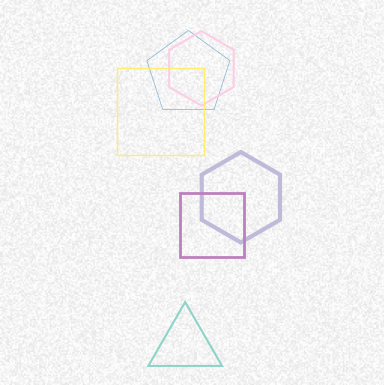[{"shape": "triangle", "thickness": 1.5, "radius": 0.55, "center": [0.481, 0.105]}, {"shape": "hexagon", "thickness": 3, "radius": 0.59, "center": [0.626, 0.488]}, {"shape": "pentagon", "thickness": 0.5, "radius": 0.57, "center": [0.489, 0.807]}, {"shape": "hexagon", "thickness": 1.5, "radius": 0.48, "center": [0.523, 0.822]}, {"shape": "square", "thickness": 2, "radius": 0.42, "center": [0.55, 0.416]}, {"shape": "square", "thickness": 1, "radius": 0.56, "center": [0.417, 0.711]}]